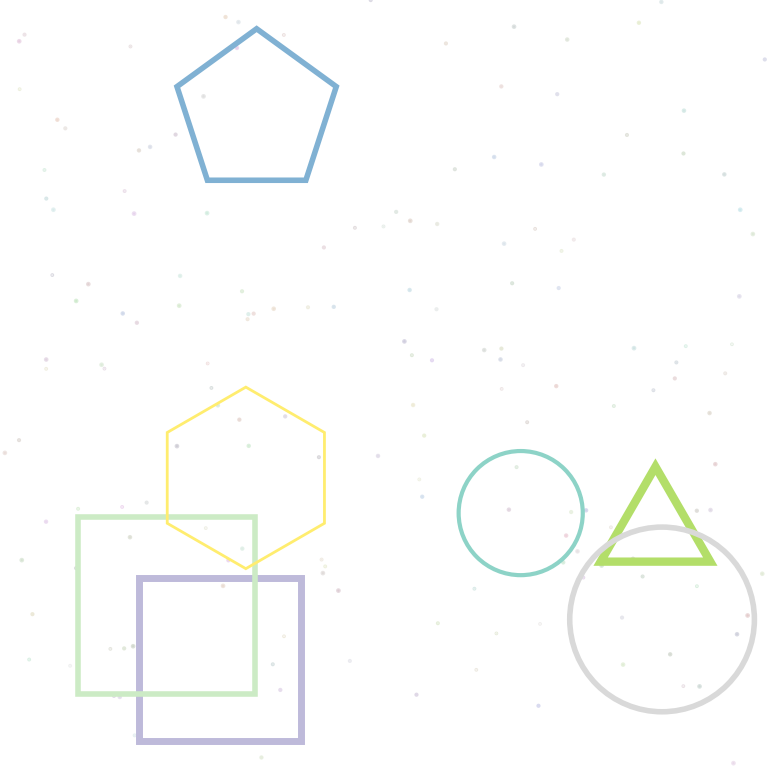[{"shape": "circle", "thickness": 1.5, "radius": 0.4, "center": [0.676, 0.334]}, {"shape": "square", "thickness": 2.5, "radius": 0.53, "center": [0.286, 0.143]}, {"shape": "pentagon", "thickness": 2, "radius": 0.54, "center": [0.333, 0.854]}, {"shape": "triangle", "thickness": 3, "radius": 0.41, "center": [0.851, 0.312]}, {"shape": "circle", "thickness": 2, "radius": 0.6, "center": [0.86, 0.196]}, {"shape": "square", "thickness": 2, "radius": 0.57, "center": [0.216, 0.214]}, {"shape": "hexagon", "thickness": 1, "radius": 0.59, "center": [0.319, 0.379]}]